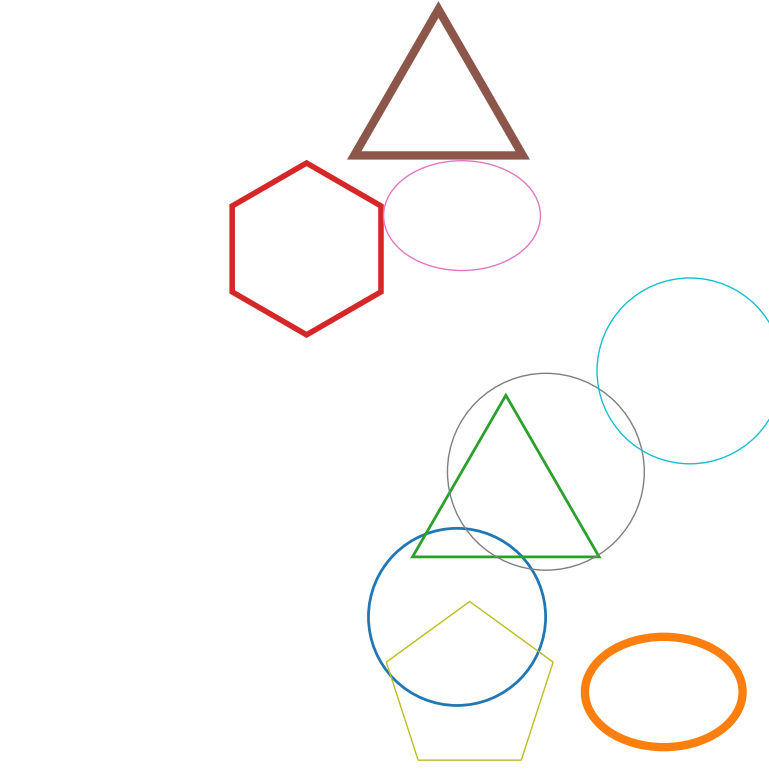[{"shape": "circle", "thickness": 1, "radius": 0.58, "center": [0.594, 0.199]}, {"shape": "oval", "thickness": 3, "radius": 0.51, "center": [0.862, 0.101]}, {"shape": "triangle", "thickness": 1, "radius": 0.7, "center": [0.657, 0.347]}, {"shape": "hexagon", "thickness": 2, "radius": 0.56, "center": [0.398, 0.677]}, {"shape": "triangle", "thickness": 3, "radius": 0.63, "center": [0.569, 0.861]}, {"shape": "oval", "thickness": 0.5, "radius": 0.51, "center": [0.6, 0.72]}, {"shape": "circle", "thickness": 0.5, "radius": 0.64, "center": [0.709, 0.387]}, {"shape": "pentagon", "thickness": 0.5, "radius": 0.57, "center": [0.61, 0.105]}, {"shape": "circle", "thickness": 0.5, "radius": 0.6, "center": [0.896, 0.518]}]